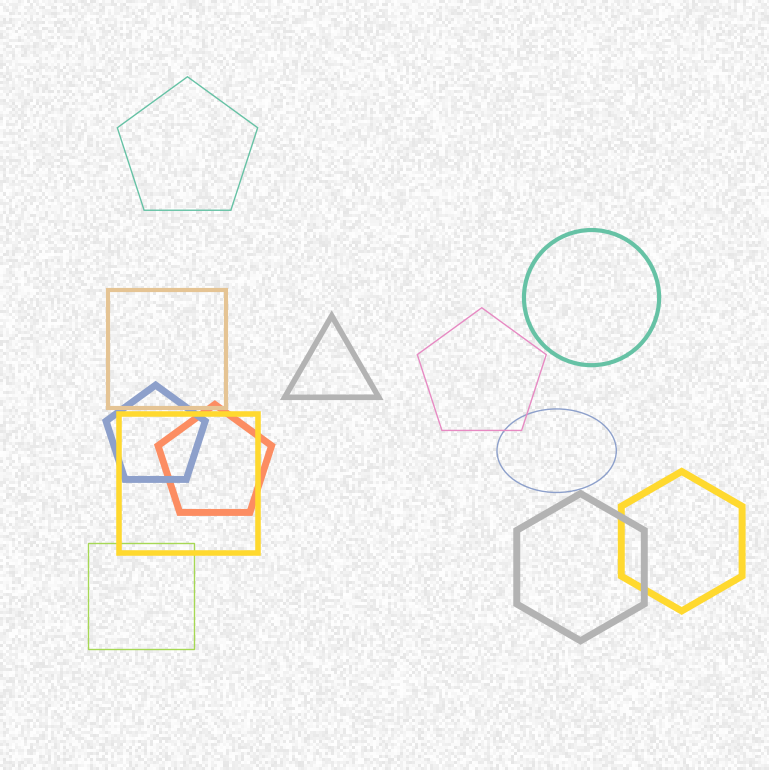[{"shape": "circle", "thickness": 1.5, "radius": 0.44, "center": [0.768, 0.613]}, {"shape": "pentagon", "thickness": 0.5, "radius": 0.48, "center": [0.243, 0.804]}, {"shape": "pentagon", "thickness": 2.5, "radius": 0.39, "center": [0.279, 0.397]}, {"shape": "oval", "thickness": 0.5, "radius": 0.39, "center": [0.723, 0.415]}, {"shape": "pentagon", "thickness": 2.5, "radius": 0.34, "center": [0.202, 0.432]}, {"shape": "pentagon", "thickness": 0.5, "radius": 0.44, "center": [0.626, 0.512]}, {"shape": "square", "thickness": 0.5, "radius": 0.34, "center": [0.183, 0.226]}, {"shape": "hexagon", "thickness": 2.5, "radius": 0.45, "center": [0.885, 0.297]}, {"shape": "square", "thickness": 2, "radius": 0.45, "center": [0.245, 0.372]}, {"shape": "square", "thickness": 1.5, "radius": 0.38, "center": [0.217, 0.547]}, {"shape": "triangle", "thickness": 2, "radius": 0.35, "center": [0.431, 0.519]}, {"shape": "hexagon", "thickness": 2.5, "radius": 0.48, "center": [0.754, 0.263]}]